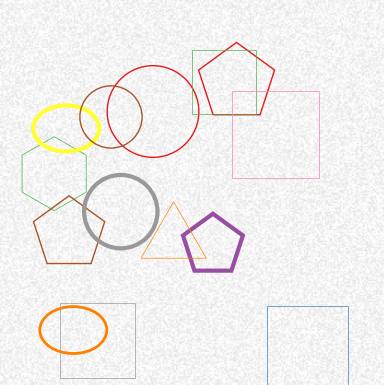[{"shape": "circle", "thickness": 1, "radius": 0.6, "center": [0.397, 0.71]}, {"shape": "pentagon", "thickness": 1, "radius": 0.52, "center": [0.614, 0.786]}, {"shape": "square", "thickness": 0.5, "radius": 0.53, "center": [0.798, 0.1]}, {"shape": "square", "thickness": 0.5, "radius": 0.41, "center": [0.582, 0.788]}, {"shape": "hexagon", "thickness": 0.5, "radius": 0.48, "center": [0.141, 0.549]}, {"shape": "pentagon", "thickness": 3, "radius": 0.41, "center": [0.553, 0.363]}, {"shape": "oval", "thickness": 2, "radius": 0.44, "center": [0.19, 0.143]}, {"shape": "triangle", "thickness": 0.5, "radius": 0.49, "center": [0.451, 0.378]}, {"shape": "oval", "thickness": 3, "radius": 0.43, "center": [0.172, 0.666]}, {"shape": "circle", "thickness": 1, "radius": 0.4, "center": [0.288, 0.696]}, {"shape": "pentagon", "thickness": 1, "radius": 0.49, "center": [0.179, 0.394]}, {"shape": "square", "thickness": 0.5, "radius": 0.57, "center": [0.716, 0.651]}, {"shape": "circle", "thickness": 3, "radius": 0.48, "center": [0.314, 0.45]}, {"shape": "square", "thickness": 0.5, "radius": 0.49, "center": [0.253, 0.116]}]